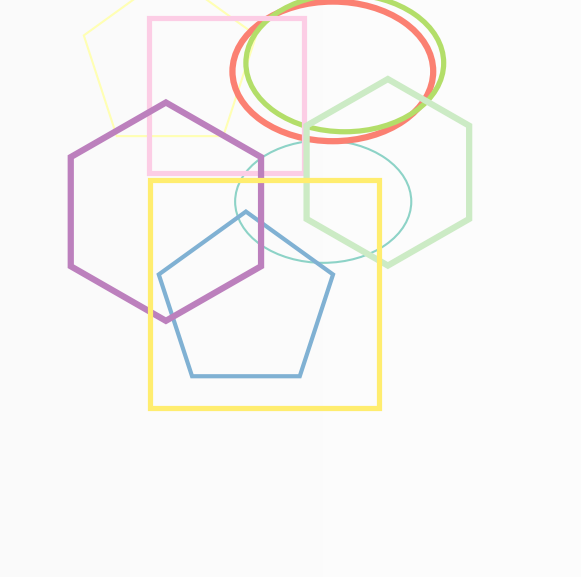[{"shape": "oval", "thickness": 1, "radius": 0.76, "center": [0.556, 0.65]}, {"shape": "pentagon", "thickness": 1, "radius": 0.78, "center": [0.292, 0.89]}, {"shape": "oval", "thickness": 3, "radius": 0.86, "center": [0.573, 0.876]}, {"shape": "pentagon", "thickness": 2, "radius": 0.79, "center": [0.423, 0.475]}, {"shape": "oval", "thickness": 2.5, "radius": 0.85, "center": [0.593, 0.89]}, {"shape": "square", "thickness": 2.5, "radius": 0.67, "center": [0.389, 0.834]}, {"shape": "hexagon", "thickness": 3, "radius": 0.95, "center": [0.285, 0.633]}, {"shape": "hexagon", "thickness": 3, "radius": 0.81, "center": [0.667, 0.701]}, {"shape": "square", "thickness": 2.5, "radius": 0.99, "center": [0.455, 0.49]}]